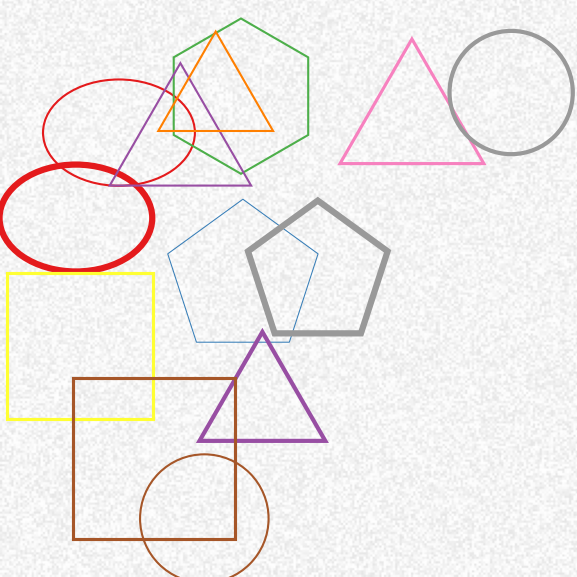[{"shape": "oval", "thickness": 1, "radius": 0.66, "center": [0.206, 0.769]}, {"shape": "oval", "thickness": 3, "radius": 0.66, "center": [0.131, 0.622]}, {"shape": "pentagon", "thickness": 0.5, "radius": 0.68, "center": [0.421, 0.517]}, {"shape": "hexagon", "thickness": 1, "radius": 0.67, "center": [0.417, 0.833]}, {"shape": "triangle", "thickness": 2, "radius": 0.63, "center": [0.454, 0.299]}, {"shape": "triangle", "thickness": 1, "radius": 0.71, "center": [0.312, 0.748]}, {"shape": "triangle", "thickness": 1, "radius": 0.57, "center": [0.373, 0.83]}, {"shape": "square", "thickness": 1.5, "radius": 0.63, "center": [0.139, 0.4]}, {"shape": "square", "thickness": 1.5, "radius": 0.7, "center": [0.267, 0.205]}, {"shape": "circle", "thickness": 1, "radius": 0.56, "center": [0.354, 0.101]}, {"shape": "triangle", "thickness": 1.5, "radius": 0.72, "center": [0.713, 0.788]}, {"shape": "pentagon", "thickness": 3, "radius": 0.64, "center": [0.55, 0.525]}, {"shape": "circle", "thickness": 2, "radius": 0.53, "center": [0.885, 0.839]}]